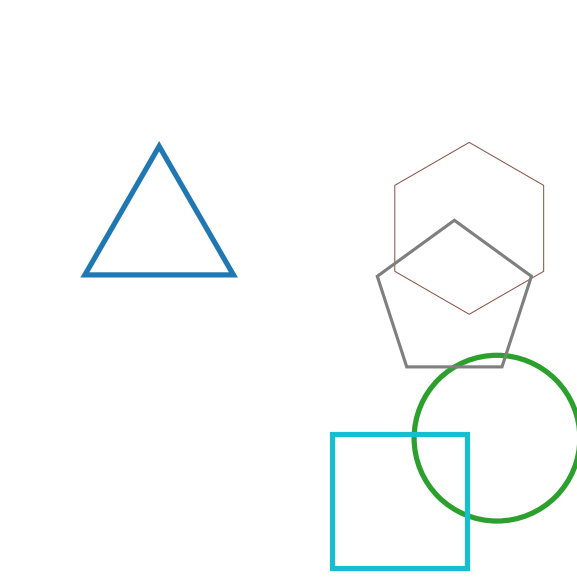[{"shape": "triangle", "thickness": 2.5, "radius": 0.74, "center": [0.276, 0.597]}, {"shape": "circle", "thickness": 2.5, "radius": 0.72, "center": [0.861, 0.24]}, {"shape": "hexagon", "thickness": 0.5, "radius": 0.74, "center": [0.812, 0.604]}, {"shape": "pentagon", "thickness": 1.5, "radius": 0.7, "center": [0.787, 0.477]}, {"shape": "square", "thickness": 2.5, "radius": 0.58, "center": [0.691, 0.132]}]